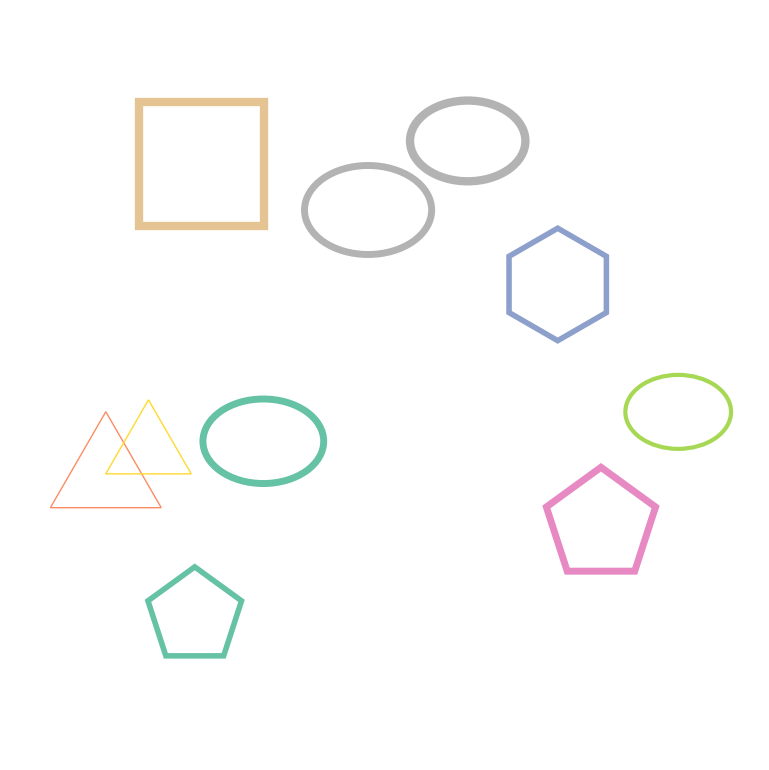[{"shape": "oval", "thickness": 2.5, "radius": 0.39, "center": [0.342, 0.427]}, {"shape": "pentagon", "thickness": 2, "radius": 0.32, "center": [0.253, 0.2]}, {"shape": "triangle", "thickness": 0.5, "radius": 0.42, "center": [0.137, 0.382]}, {"shape": "hexagon", "thickness": 2, "radius": 0.37, "center": [0.724, 0.631]}, {"shape": "pentagon", "thickness": 2.5, "radius": 0.37, "center": [0.78, 0.319]}, {"shape": "oval", "thickness": 1.5, "radius": 0.34, "center": [0.881, 0.465]}, {"shape": "triangle", "thickness": 0.5, "radius": 0.32, "center": [0.193, 0.417]}, {"shape": "square", "thickness": 3, "radius": 0.4, "center": [0.262, 0.787]}, {"shape": "oval", "thickness": 2.5, "radius": 0.41, "center": [0.478, 0.727]}, {"shape": "oval", "thickness": 3, "radius": 0.37, "center": [0.607, 0.817]}]